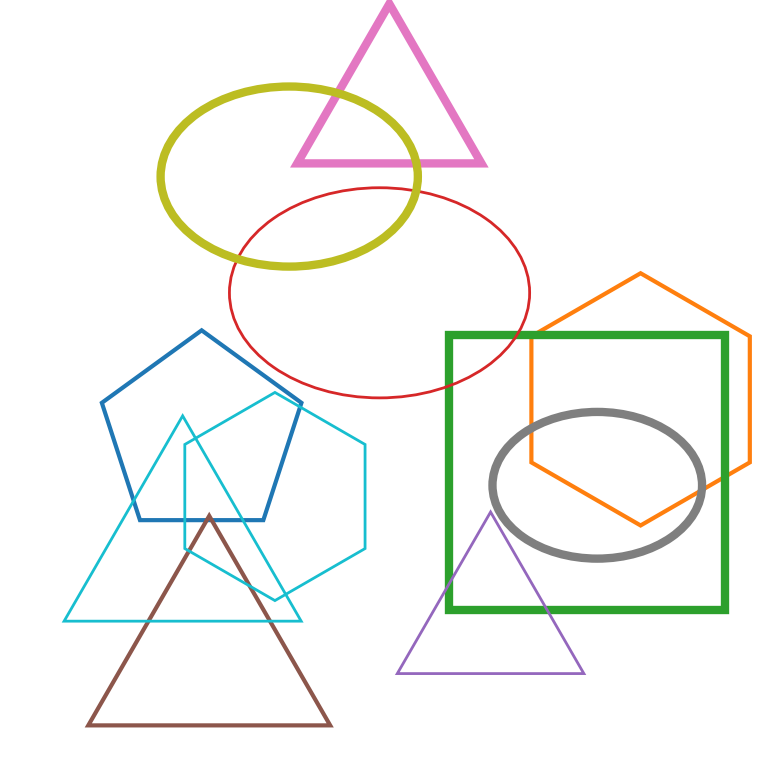[{"shape": "pentagon", "thickness": 1.5, "radius": 0.68, "center": [0.262, 0.435]}, {"shape": "hexagon", "thickness": 1.5, "radius": 0.82, "center": [0.832, 0.481]}, {"shape": "square", "thickness": 3, "radius": 0.89, "center": [0.763, 0.386]}, {"shape": "oval", "thickness": 1, "radius": 0.97, "center": [0.493, 0.62]}, {"shape": "triangle", "thickness": 1, "radius": 0.7, "center": [0.637, 0.195]}, {"shape": "triangle", "thickness": 1.5, "radius": 0.91, "center": [0.272, 0.149]}, {"shape": "triangle", "thickness": 3, "radius": 0.69, "center": [0.506, 0.857]}, {"shape": "oval", "thickness": 3, "radius": 0.68, "center": [0.776, 0.37]}, {"shape": "oval", "thickness": 3, "radius": 0.84, "center": [0.376, 0.771]}, {"shape": "hexagon", "thickness": 1, "radius": 0.68, "center": [0.357, 0.355]}, {"shape": "triangle", "thickness": 1, "radius": 0.89, "center": [0.237, 0.282]}]